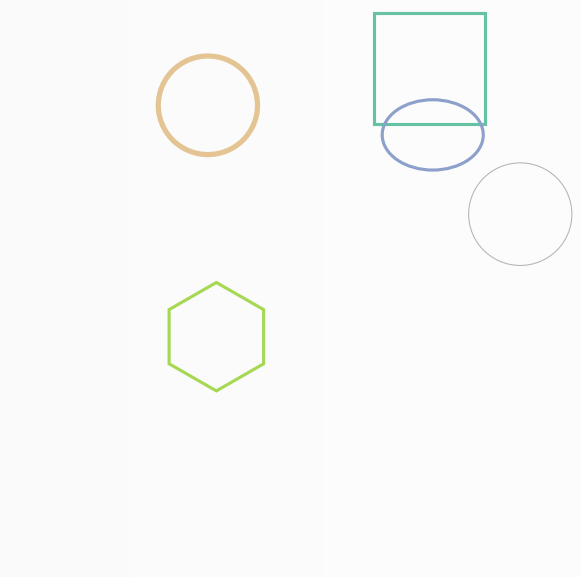[{"shape": "square", "thickness": 1.5, "radius": 0.48, "center": [0.739, 0.88]}, {"shape": "oval", "thickness": 1.5, "radius": 0.43, "center": [0.745, 0.766]}, {"shape": "hexagon", "thickness": 1.5, "radius": 0.47, "center": [0.372, 0.416]}, {"shape": "circle", "thickness": 2.5, "radius": 0.43, "center": [0.358, 0.817]}, {"shape": "circle", "thickness": 0.5, "radius": 0.44, "center": [0.895, 0.628]}]